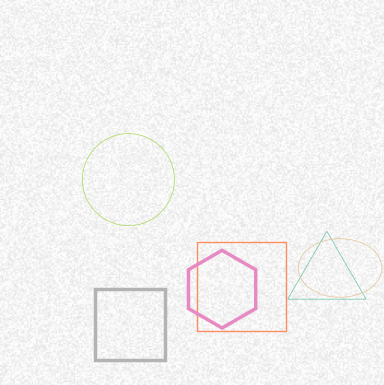[{"shape": "triangle", "thickness": 0.5, "radius": 0.59, "center": [0.849, 0.282]}, {"shape": "square", "thickness": 1, "radius": 0.58, "center": [0.627, 0.256]}, {"shape": "hexagon", "thickness": 2.5, "radius": 0.5, "center": [0.577, 0.249]}, {"shape": "circle", "thickness": 0.5, "radius": 0.6, "center": [0.334, 0.533]}, {"shape": "oval", "thickness": 0.5, "radius": 0.54, "center": [0.883, 0.304]}, {"shape": "square", "thickness": 2.5, "radius": 0.46, "center": [0.337, 0.157]}]